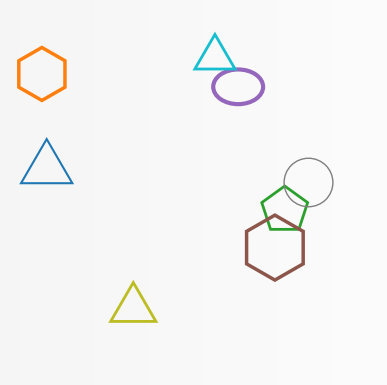[{"shape": "triangle", "thickness": 1.5, "radius": 0.38, "center": [0.12, 0.562]}, {"shape": "hexagon", "thickness": 2.5, "radius": 0.34, "center": [0.108, 0.808]}, {"shape": "pentagon", "thickness": 2, "radius": 0.31, "center": [0.735, 0.455]}, {"shape": "oval", "thickness": 3, "radius": 0.32, "center": [0.615, 0.775]}, {"shape": "hexagon", "thickness": 2.5, "radius": 0.42, "center": [0.709, 0.357]}, {"shape": "circle", "thickness": 1, "radius": 0.31, "center": [0.796, 0.526]}, {"shape": "triangle", "thickness": 2, "radius": 0.34, "center": [0.344, 0.199]}, {"shape": "triangle", "thickness": 2, "radius": 0.3, "center": [0.555, 0.851]}]